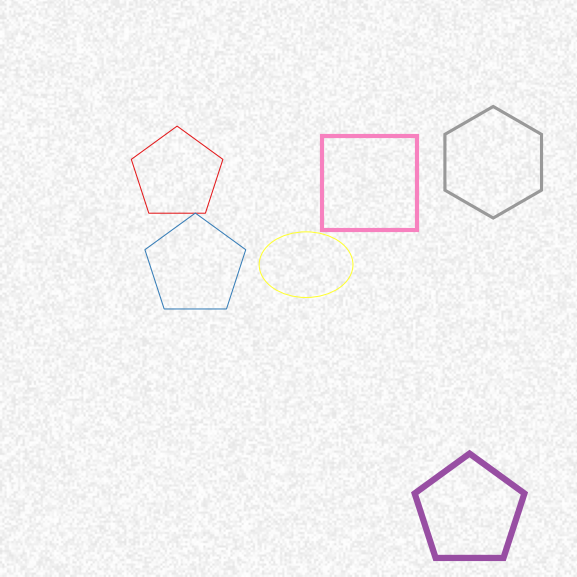[{"shape": "pentagon", "thickness": 0.5, "radius": 0.42, "center": [0.307, 0.697]}, {"shape": "pentagon", "thickness": 0.5, "radius": 0.46, "center": [0.338, 0.538]}, {"shape": "pentagon", "thickness": 3, "radius": 0.5, "center": [0.813, 0.114]}, {"shape": "oval", "thickness": 0.5, "radius": 0.41, "center": [0.53, 0.541]}, {"shape": "square", "thickness": 2, "radius": 0.41, "center": [0.64, 0.682]}, {"shape": "hexagon", "thickness": 1.5, "radius": 0.48, "center": [0.854, 0.718]}]